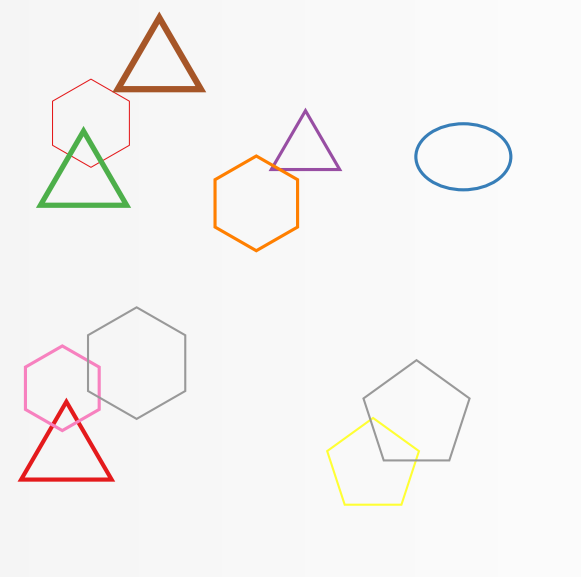[{"shape": "triangle", "thickness": 2, "radius": 0.45, "center": [0.114, 0.214]}, {"shape": "hexagon", "thickness": 0.5, "radius": 0.38, "center": [0.156, 0.786]}, {"shape": "oval", "thickness": 1.5, "radius": 0.41, "center": [0.797, 0.728]}, {"shape": "triangle", "thickness": 2.5, "radius": 0.43, "center": [0.144, 0.687]}, {"shape": "triangle", "thickness": 1.5, "radius": 0.34, "center": [0.526, 0.74]}, {"shape": "hexagon", "thickness": 1.5, "radius": 0.41, "center": [0.441, 0.647]}, {"shape": "pentagon", "thickness": 1, "radius": 0.42, "center": [0.642, 0.192]}, {"shape": "triangle", "thickness": 3, "radius": 0.41, "center": [0.274, 0.886]}, {"shape": "hexagon", "thickness": 1.5, "radius": 0.37, "center": [0.107, 0.327]}, {"shape": "pentagon", "thickness": 1, "radius": 0.48, "center": [0.717, 0.279]}, {"shape": "hexagon", "thickness": 1, "radius": 0.48, "center": [0.235, 0.37]}]